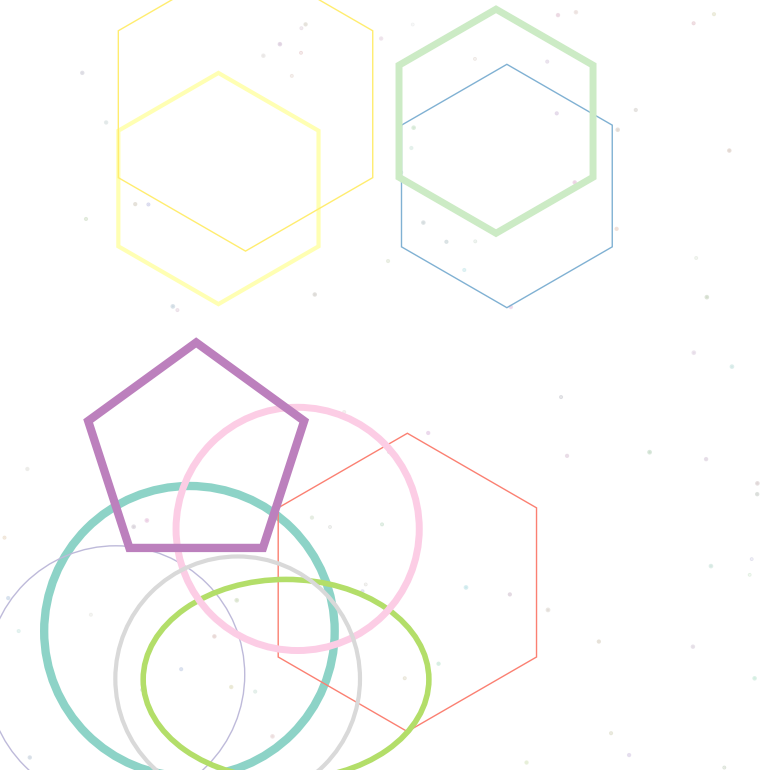[{"shape": "circle", "thickness": 3, "radius": 0.94, "center": [0.246, 0.18]}, {"shape": "hexagon", "thickness": 1.5, "radius": 0.75, "center": [0.284, 0.755]}, {"shape": "circle", "thickness": 0.5, "radius": 0.84, "center": [0.15, 0.124]}, {"shape": "hexagon", "thickness": 0.5, "radius": 0.97, "center": [0.529, 0.244]}, {"shape": "hexagon", "thickness": 0.5, "radius": 0.79, "center": [0.658, 0.758]}, {"shape": "oval", "thickness": 2, "radius": 0.93, "center": [0.371, 0.118]}, {"shape": "circle", "thickness": 2.5, "radius": 0.79, "center": [0.387, 0.313]}, {"shape": "circle", "thickness": 1.5, "radius": 0.79, "center": [0.309, 0.118]}, {"shape": "pentagon", "thickness": 3, "radius": 0.74, "center": [0.255, 0.408]}, {"shape": "hexagon", "thickness": 2.5, "radius": 0.73, "center": [0.644, 0.843]}, {"shape": "hexagon", "thickness": 0.5, "radius": 0.95, "center": [0.319, 0.865]}]